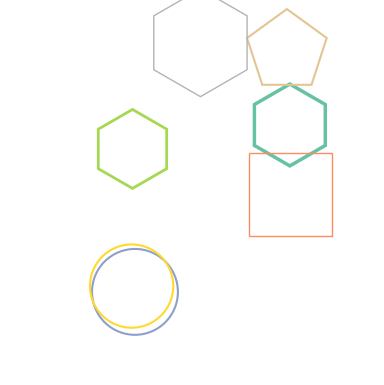[{"shape": "hexagon", "thickness": 2.5, "radius": 0.53, "center": [0.753, 0.675]}, {"shape": "square", "thickness": 1, "radius": 0.54, "center": [0.754, 0.494]}, {"shape": "circle", "thickness": 1.5, "radius": 0.56, "center": [0.351, 0.242]}, {"shape": "hexagon", "thickness": 2, "radius": 0.51, "center": [0.344, 0.613]}, {"shape": "circle", "thickness": 1.5, "radius": 0.54, "center": [0.342, 0.257]}, {"shape": "pentagon", "thickness": 1.5, "radius": 0.54, "center": [0.745, 0.868]}, {"shape": "hexagon", "thickness": 1, "radius": 0.7, "center": [0.521, 0.889]}]